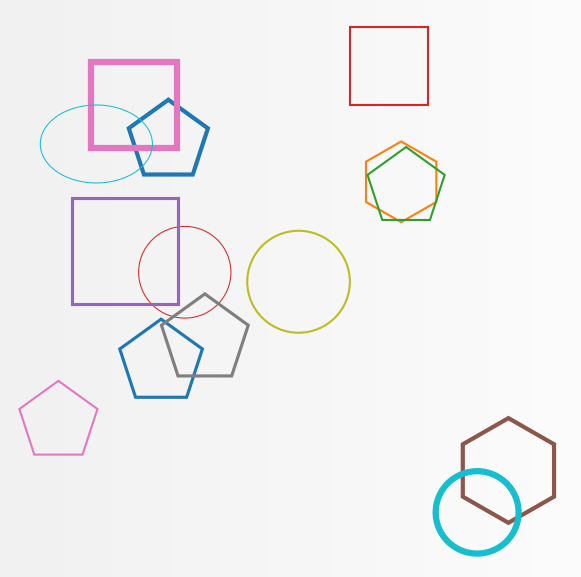[{"shape": "pentagon", "thickness": 2, "radius": 0.36, "center": [0.29, 0.755]}, {"shape": "pentagon", "thickness": 1.5, "radius": 0.37, "center": [0.277, 0.372]}, {"shape": "hexagon", "thickness": 1, "radius": 0.35, "center": [0.69, 0.684]}, {"shape": "pentagon", "thickness": 1, "radius": 0.35, "center": [0.699, 0.675]}, {"shape": "circle", "thickness": 0.5, "radius": 0.4, "center": [0.318, 0.528]}, {"shape": "square", "thickness": 1, "radius": 0.34, "center": [0.669, 0.885]}, {"shape": "square", "thickness": 1.5, "radius": 0.46, "center": [0.215, 0.564]}, {"shape": "hexagon", "thickness": 2, "radius": 0.45, "center": [0.875, 0.184]}, {"shape": "square", "thickness": 3, "radius": 0.37, "center": [0.231, 0.818]}, {"shape": "pentagon", "thickness": 1, "radius": 0.35, "center": [0.1, 0.269]}, {"shape": "pentagon", "thickness": 1.5, "radius": 0.39, "center": [0.352, 0.412]}, {"shape": "circle", "thickness": 1, "radius": 0.44, "center": [0.514, 0.511]}, {"shape": "circle", "thickness": 3, "radius": 0.36, "center": [0.821, 0.112]}, {"shape": "oval", "thickness": 0.5, "radius": 0.48, "center": [0.166, 0.75]}]